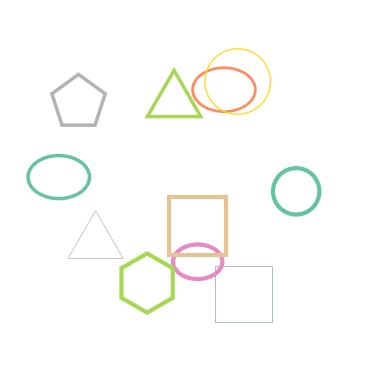[{"shape": "oval", "thickness": 2.5, "radius": 0.4, "center": [0.153, 0.54]}, {"shape": "circle", "thickness": 3, "radius": 0.3, "center": [0.769, 0.503]}, {"shape": "oval", "thickness": 2, "radius": 0.41, "center": [0.582, 0.767]}, {"shape": "square", "thickness": 0.5, "radius": 0.37, "center": [0.633, 0.236]}, {"shape": "oval", "thickness": 3, "radius": 0.32, "center": [0.513, 0.32]}, {"shape": "triangle", "thickness": 2.5, "radius": 0.4, "center": [0.452, 0.737]}, {"shape": "hexagon", "thickness": 3, "radius": 0.38, "center": [0.382, 0.265]}, {"shape": "circle", "thickness": 1, "radius": 0.43, "center": [0.617, 0.788]}, {"shape": "square", "thickness": 3, "radius": 0.37, "center": [0.513, 0.412]}, {"shape": "triangle", "thickness": 0.5, "radius": 0.41, "center": [0.248, 0.37]}, {"shape": "pentagon", "thickness": 2.5, "radius": 0.36, "center": [0.204, 0.734]}]